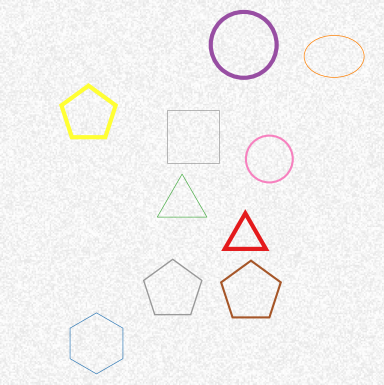[{"shape": "triangle", "thickness": 3, "radius": 0.31, "center": [0.637, 0.384]}, {"shape": "hexagon", "thickness": 0.5, "radius": 0.4, "center": [0.251, 0.108]}, {"shape": "triangle", "thickness": 0.5, "radius": 0.37, "center": [0.473, 0.473]}, {"shape": "circle", "thickness": 3, "radius": 0.43, "center": [0.633, 0.884]}, {"shape": "oval", "thickness": 0.5, "radius": 0.39, "center": [0.868, 0.854]}, {"shape": "pentagon", "thickness": 3, "radius": 0.37, "center": [0.23, 0.704]}, {"shape": "pentagon", "thickness": 1.5, "radius": 0.41, "center": [0.652, 0.241]}, {"shape": "circle", "thickness": 1.5, "radius": 0.3, "center": [0.7, 0.587]}, {"shape": "square", "thickness": 0.5, "radius": 0.34, "center": [0.501, 0.646]}, {"shape": "pentagon", "thickness": 1, "radius": 0.4, "center": [0.449, 0.247]}]